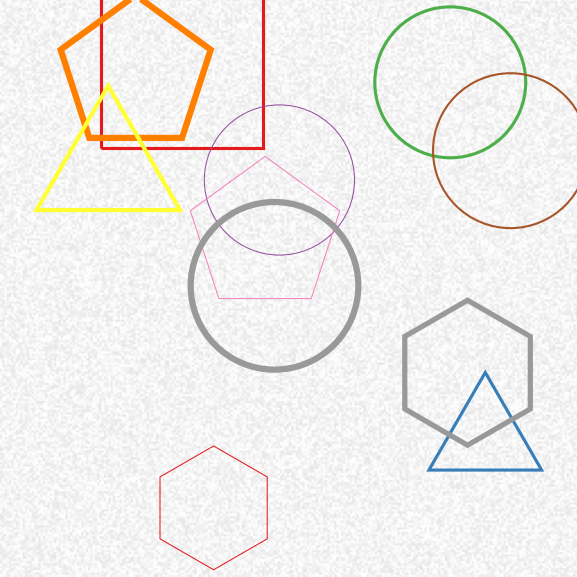[{"shape": "square", "thickness": 1.5, "radius": 0.7, "center": [0.316, 0.884]}, {"shape": "hexagon", "thickness": 0.5, "radius": 0.54, "center": [0.37, 0.12]}, {"shape": "triangle", "thickness": 1.5, "radius": 0.56, "center": [0.84, 0.242]}, {"shape": "circle", "thickness": 1.5, "radius": 0.65, "center": [0.78, 0.857]}, {"shape": "circle", "thickness": 0.5, "radius": 0.65, "center": [0.484, 0.687]}, {"shape": "pentagon", "thickness": 3, "radius": 0.68, "center": [0.235, 0.871]}, {"shape": "triangle", "thickness": 2, "radius": 0.72, "center": [0.187, 0.707]}, {"shape": "circle", "thickness": 1, "radius": 0.67, "center": [0.884, 0.738]}, {"shape": "pentagon", "thickness": 0.5, "radius": 0.68, "center": [0.459, 0.592]}, {"shape": "hexagon", "thickness": 2.5, "radius": 0.63, "center": [0.81, 0.354]}, {"shape": "circle", "thickness": 3, "radius": 0.73, "center": [0.475, 0.504]}]